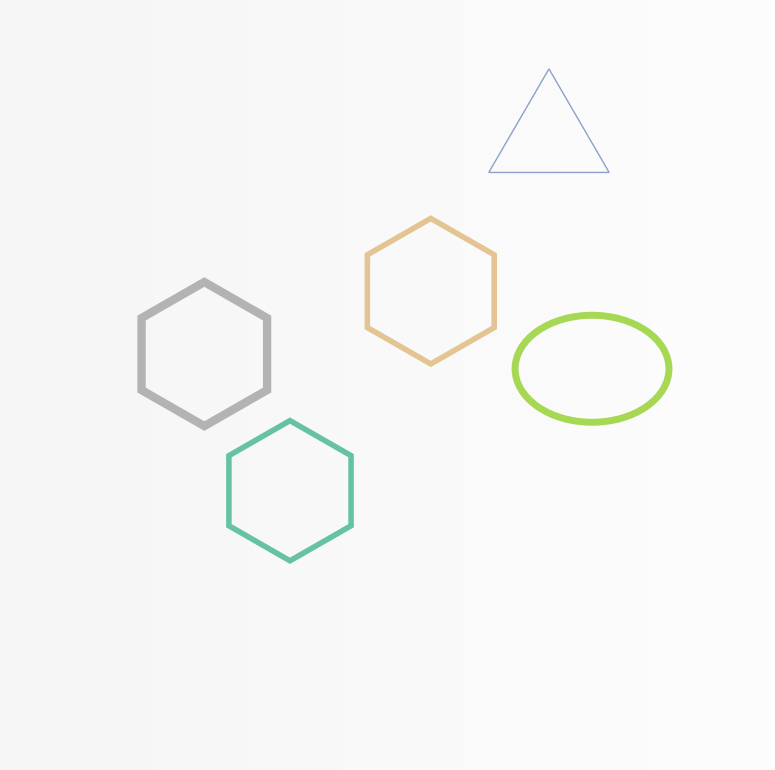[{"shape": "hexagon", "thickness": 2, "radius": 0.46, "center": [0.374, 0.363]}, {"shape": "triangle", "thickness": 0.5, "radius": 0.45, "center": [0.708, 0.821]}, {"shape": "oval", "thickness": 2.5, "radius": 0.5, "center": [0.764, 0.521]}, {"shape": "hexagon", "thickness": 2, "radius": 0.47, "center": [0.556, 0.622]}, {"shape": "hexagon", "thickness": 3, "radius": 0.47, "center": [0.264, 0.54]}]